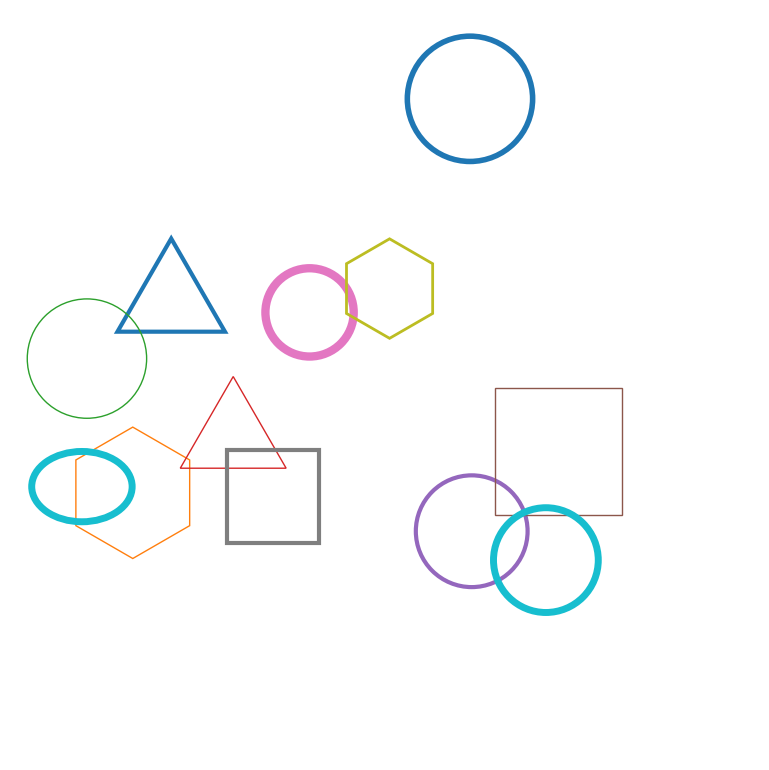[{"shape": "triangle", "thickness": 1.5, "radius": 0.4, "center": [0.222, 0.61]}, {"shape": "circle", "thickness": 2, "radius": 0.41, "center": [0.61, 0.872]}, {"shape": "hexagon", "thickness": 0.5, "radius": 0.43, "center": [0.172, 0.36]}, {"shape": "circle", "thickness": 0.5, "radius": 0.39, "center": [0.113, 0.534]}, {"shape": "triangle", "thickness": 0.5, "radius": 0.4, "center": [0.303, 0.432]}, {"shape": "circle", "thickness": 1.5, "radius": 0.36, "center": [0.613, 0.31]}, {"shape": "square", "thickness": 0.5, "radius": 0.41, "center": [0.725, 0.413]}, {"shape": "circle", "thickness": 3, "radius": 0.29, "center": [0.402, 0.594]}, {"shape": "square", "thickness": 1.5, "radius": 0.3, "center": [0.355, 0.355]}, {"shape": "hexagon", "thickness": 1, "radius": 0.32, "center": [0.506, 0.625]}, {"shape": "oval", "thickness": 2.5, "radius": 0.33, "center": [0.106, 0.368]}, {"shape": "circle", "thickness": 2.5, "radius": 0.34, "center": [0.709, 0.273]}]